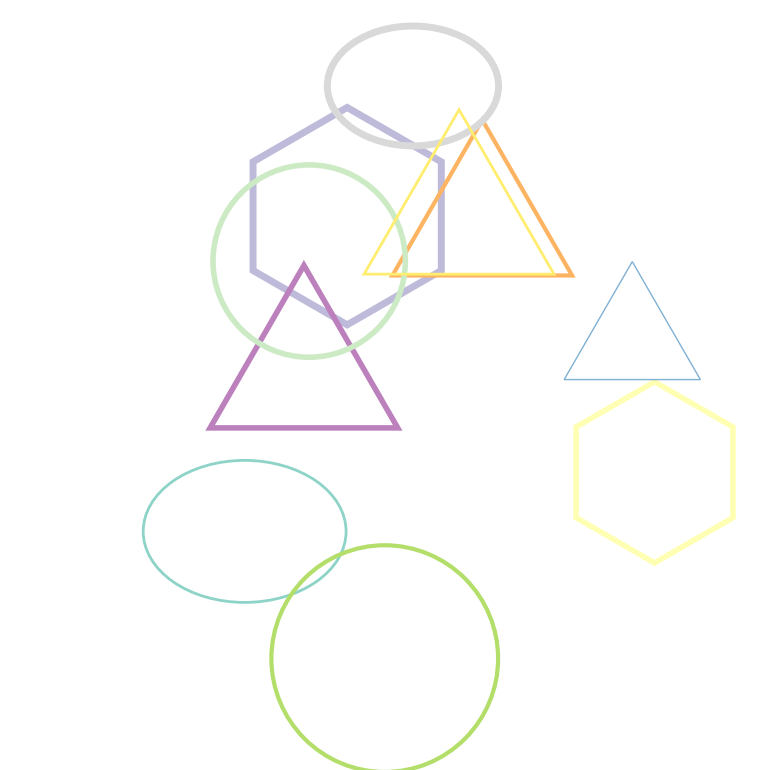[{"shape": "oval", "thickness": 1, "radius": 0.66, "center": [0.318, 0.31]}, {"shape": "hexagon", "thickness": 2, "radius": 0.59, "center": [0.85, 0.387]}, {"shape": "hexagon", "thickness": 2.5, "radius": 0.71, "center": [0.451, 0.719]}, {"shape": "triangle", "thickness": 0.5, "radius": 0.51, "center": [0.821, 0.558]}, {"shape": "triangle", "thickness": 1.5, "radius": 0.67, "center": [0.626, 0.71]}, {"shape": "circle", "thickness": 1.5, "radius": 0.74, "center": [0.5, 0.145]}, {"shape": "oval", "thickness": 2.5, "radius": 0.56, "center": [0.536, 0.888]}, {"shape": "triangle", "thickness": 2, "radius": 0.7, "center": [0.395, 0.515]}, {"shape": "circle", "thickness": 2, "radius": 0.62, "center": [0.402, 0.661]}, {"shape": "triangle", "thickness": 1, "radius": 0.71, "center": [0.596, 0.715]}]